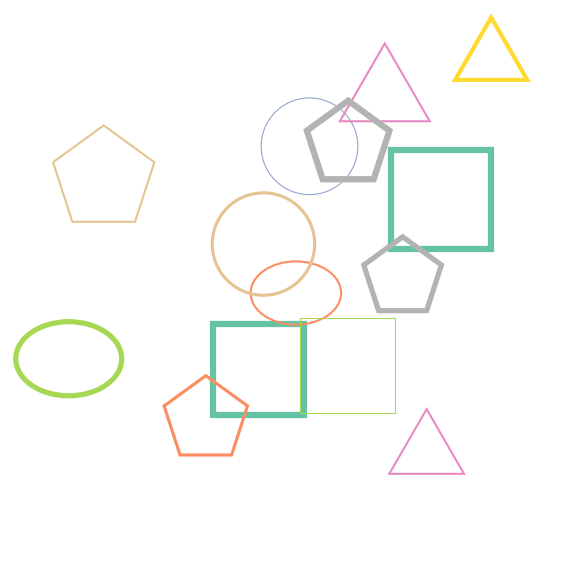[{"shape": "square", "thickness": 3, "radius": 0.43, "center": [0.763, 0.654]}, {"shape": "square", "thickness": 3, "radius": 0.39, "center": [0.447, 0.358]}, {"shape": "pentagon", "thickness": 1.5, "radius": 0.38, "center": [0.356, 0.273]}, {"shape": "oval", "thickness": 1, "radius": 0.39, "center": [0.512, 0.492]}, {"shape": "circle", "thickness": 0.5, "radius": 0.42, "center": [0.536, 0.746]}, {"shape": "triangle", "thickness": 1, "radius": 0.37, "center": [0.739, 0.216]}, {"shape": "triangle", "thickness": 1, "radius": 0.45, "center": [0.666, 0.834]}, {"shape": "oval", "thickness": 2.5, "radius": 0.46, "center": [0.119, 0.378]}, {"shape": "square", "thickness": 0.5, "radius": 0.41, "center": [0.602, 0.367]}, {"shape": "triangle", "thickness": 2, "radius": 0.36, "center": [0.851, 0.897]}, {"shape": "pentagon", "thickness": 1, "radius": 0.46, "center": [0.18, 0.69]}, {"shape": "circle", "thickness": 1.5, "radius": 0.44, "center": [0.456, 0.577]}, {"shape": "pentagon", "thickness": 3, "radius": 0.38, "center": [0.603, 0.75]}, {"shape": "pentagon", "thickness": 2.5, "radius": 0.35, "center": [0.697, 0.518]}]